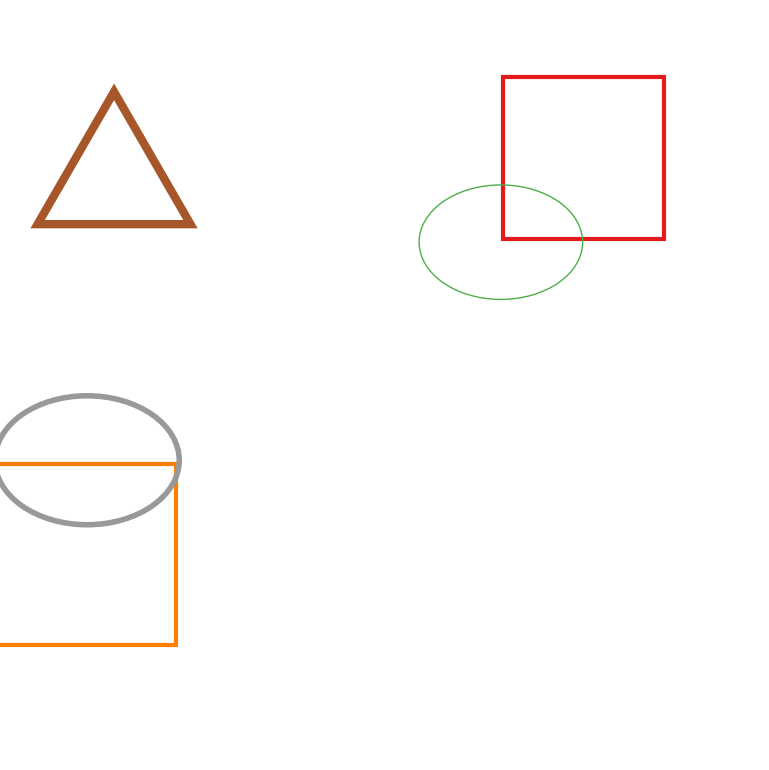[{"shape": "square", "thickness": 1.5, "radius": 0.52, "center": [0.758, 0.795]}, {"shape": "oval", "thickness": 0.5, "radius": 0.53, "center": [0.65, 0.686]}, {"shape": "square", "thickness": 1.5, "radius": 0.59, "center": [0.111, 0.28]}, {"shape": "triangle", "thickness": 3, "radius": 0.57, "center": [0.148, 0.766]}, {"shape": "oval", "thickness": 2, "radius": 0.6, "center": [0.113, 0.402]}]